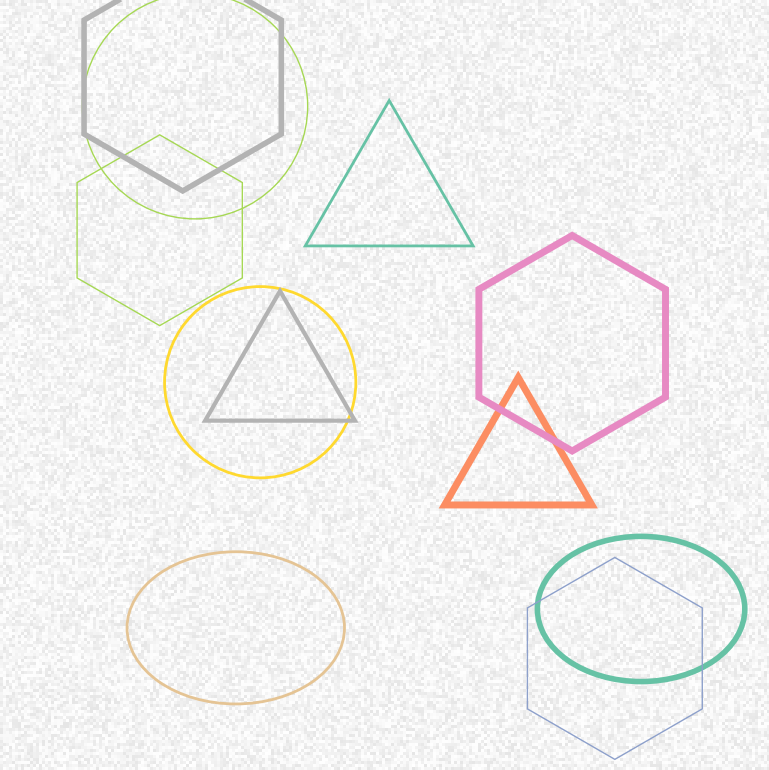[{"shape": "triangle", "thickness": 1, "radius": 0.63, "center": [0.505, 0.744]}, {"shape": "oval", "thickness": 2, "radius": 0.67, "center": [0.833, 0.209]}, {"shape": "triangle", "thickness": 2.5, "radius": 0.55, "center": [0.673, 0.399]}, {"shape": "hexagon", "thickness": 0.5, "radius": 0.66, "center": [0.798, 0.145]}, {"shape": "hexagon", "thickness": 2.5, "radius": 0.7, "center": [0.743, 0.554]}, {"shape": "circle", "thickness": 0.5, "radius": 0.73, "center": [0.253, 0.862]}, {"shape": "hexagon", "thickness": 0.5, "radius": 0.62, "center": [0.207, 0.701]}, {"shape": "circle", "thickness": 1, "radius": 0.62, "center": [0.338, 0.504]}, {"shape": "oval", "thickness": 1, "radius": 0.71, "center": [0.306, 0.185]}, {"shape": "triangle", "thickness": 1.5, "radius": 0.56, "center": [0.364, 0.51]}, {"shape": "hexagon", "thickness": 2, "radius": 0.74, "center": [0.237, 0.9]}]